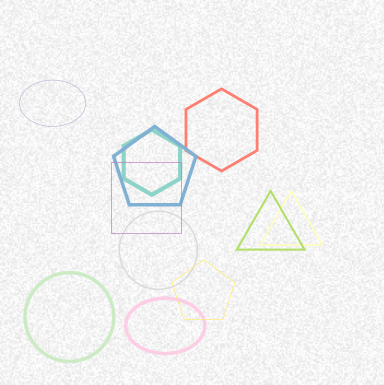[{"shape": "hexagon", "thickness": 3, "radius": 0.42, "center": [0.395, 0.579]}, {"shape": "triangle", "thickness": 1, "radius": 0.47, "center": [0.756, 0.41]}, {"shape": "oval", "thickness": 0.5, "radius": 0.43, "center": [0.137, 0.732]}, {"shape": "hexagon", "thickness": 2, "radius": 0.53, "center": [0.575, 0.663]}, {"shape": "pentagon", "thickness": 2.5, "radius": 0.56, "center": [0.402, 0.559]}, {"shape": "triangle", "thickness": 1.5, "radius": 0.51, "center": [0.703, 0.402]}, {"shape": "oval", "thickness": 2.5, "radius": 0.51, "center": [0.429, 0.154]}, {"shape": "circle", "thickness": 1, "radius": 0.51, "center": [0.411, 0.35]}, {"shape": "square", "thickness": 0.5, "radius": 0.46, "center": [0.38, 0.487]}, {"shape": "circle", "thickness": 2.5, "radius": 0.58, "center": [0.18, 0.177]}, {"shape": "pentagon", "thickness": 0.5, "radius": 0.43, "center": [0.529, 0.239]}]